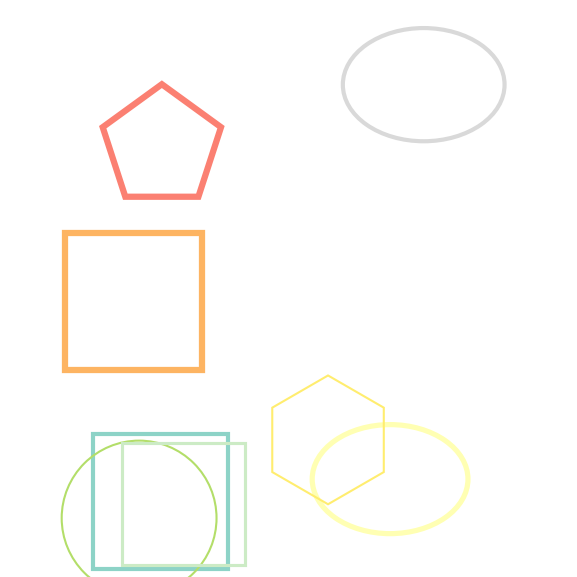[{"shape": "square", "thickness": 2, "radius": 0.59, "center": [0.278, 0.131]}, {"shape": "oval", "thickness": 2.5, "radius": 0.67, "center": [0.675, 0.169]}, {"shape": "pentagon", "thickness": 3, "radius": 0.54, "center": [0.28, 0.746]}, {"shape": "square", "thickness": 3, "radius": 0.59, "center": [0.231, 0.477]}, {"shape": "circle", "thickness": 1, "radius": 0.67, "center": [0.241, 0.102]}, {"shape": "oval", "thickness": 2, "radius": 0.7, "center": [0.734, 0.853]}, {"shape": "square", "thickness": 1.5, "radius": 0.53, "center": [0.318, 0.126]}, {"shape": "hexagon", "thickness": 1, "radius": 0.56, "center": [0.568, 0.237]}]